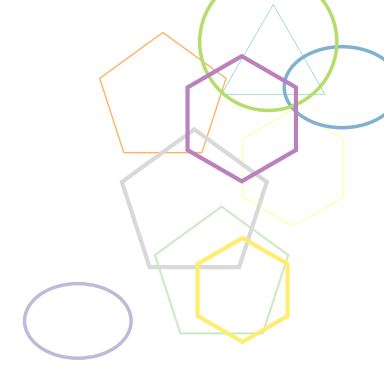[{"shape": "triangle", "thickness": 0.5, "radius": 0.78, "center": [0.71, 0.833]}, {"shape": "hexagon", "thickness": 1, "radius": 0.76, "center": [0.761, 0.564]}, {"shape": "oval", "thickness": 2.5, "radius": 0.69, "center": [0.202, 0.166]}, {"shape": "oval", "thickness": 2.5, "radius": 0.75, "center": [0.888, 0.774]}, {"shape": "pentagon", "thickness": 1, "radius": 0.86, "center": [0.423, 0.743]}, {"shape": "circle", "thickness": 2.5, "radius": 0.89, "center": [0.697, 0.891]}, {"shape": "pentagon", "thickness": 3, "radius": 0.99, "center": [0.505, 0.466]}, {"shape": "hexagon", "thickness": 3, "radius": 0.81, "center": [0.628, 0.692]}, {"shape": "pentagon", "thickness": 1.5, "radius": 0.91, "center": [0.575, 0.281]}, {"shape": "hexagon", "thickness": 3, "radius": 0.68, "center": [0.63, 0.247]}]